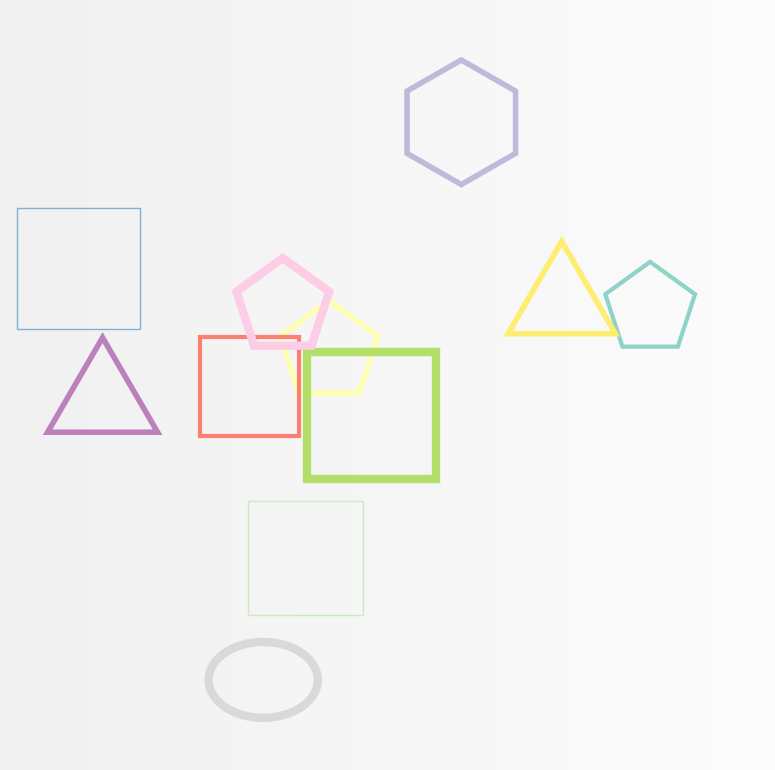[{"shape": "pentagon", "thickness": 1.5, "radius": 0.3, "center": [0.839, 0.599]}, {"shape": "pentagon", "thickness": 2, "radius": 0.33, "center": [0.425, 0.543]}, {"shape": "hexagon", "thickness": 2, "radius": 0.4, "center": [0.595, 0.841]}, {"shape": "square", "thickness": 1.5, "radius": 0.32, "center": [0.322, 0.498]}, {"shape": "square", "thickness": 0.5, "radius": 0.39, "center": [0.101, 0.651]}, {"shape": "square", "thickness": 3, "radius": 0.41, "center": [0.479, 0.46]}, {"shape": "pentagon", "thickness": 3, "radius": 0.31, "center": [0.365, 0.602]}, {"shape": "oval", "thickness": 3, "radius": 0.35, "center": [0.34, 0.117]}, {"shape": "triangle", "thickness": 2, "radius": 0.41, "center": [0.132, 0.48]}, {"shape": "square", "thickness": 0.5, "radius": 0.37, "center": [0.394, 0.276]}, {"shape": "triangle", "thickness": 2, "radius": 0.4, "center": [0.725, 0.607]}]